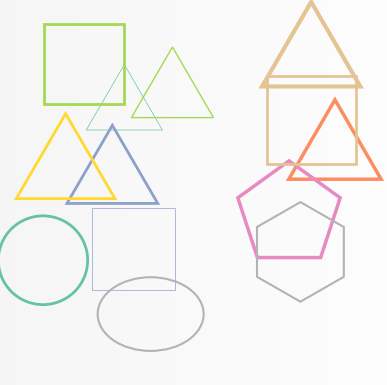[{"shape": "triangle", "thickness": 0.5, "radius": 0.57, "center": [0.321, 0.719]}, {"shape": "circle", "thickness": 2, "radius": 0.58, "center": [0.111, 0.324]}, {"shape": "triangle", "thickness": 2.5, "radius": 0.69, "center": [0.864, 0.603]}, {"shape": "square", "thickness": 0.5, "radius": 0.53, "center": [0.345, 0.353]}, {"shape": "triangle", "thickness": 2, "radius": 0.68, "center": [0.29, 0.539]}, {"shape": "pentagon", "thickness": 2.5, "radius": 0.69, "center": [0.746, 0.443]}, {"shape": "triangle", "thickness": 1, "radius": 0.61, "center": [0.445, 0.756]}, {"shape": "square", "thickness": 2, "radius": 0.52, "center": [0.217, 0.834]}, {"shape": "triangle", "thickness": 2, "radius": 0.74, "center": [0.169, 0.558]}, {"shape": "square", "thickness": 2, "radius": 0.57, "center": [0.803, 0.688]}, {"shape": "triangle", "thickness": 3, "radius": 0.73, "center": [0.803, 0.849]}, {"shape": "oval", "thickness": 1.5, "radius": 0.68, "center": [0.389, 0.184]}, {"shape": "hexagon", "thickness": 1.5, "radius": 0.65, "center": [0.775, 0.346]}]